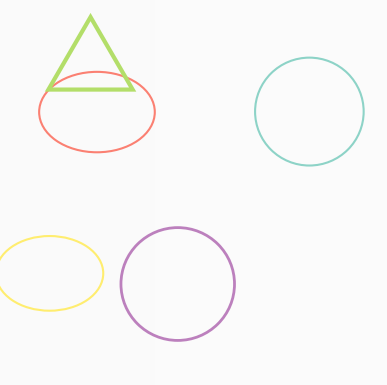[{"shape": "circle", "thickness": 1.5, "radius": 0.7, "center": [0.798, 0.71]}, {"shape": "oval", "thickness": 1.5, "radius": 0.75, "center": [0.25, 0.709]}, {"shape": "triangle", "thickness": 3, "radius": 0.63, "center": [0.234, 0.83]}, {"shape": "circle", "thickness": 2, "radius": 0.73, "center": [0.459, 0.262]}, {"shape": "oval", "thickness": 1.5, "radius": 0.69, "center": [0.128, 0.29]}]